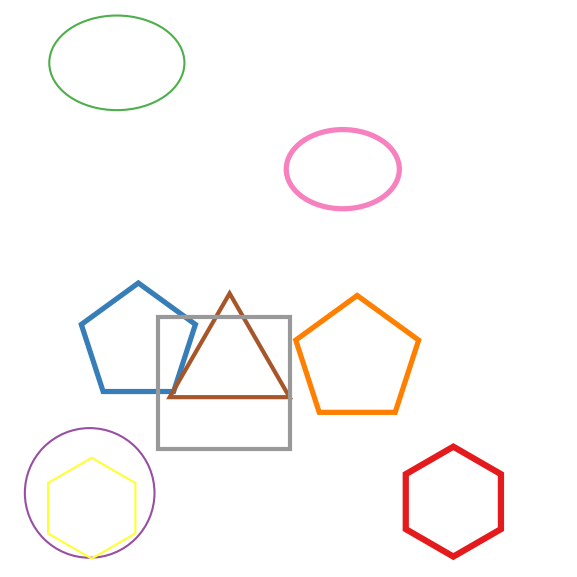[{"shape": "hexagon", "thickness": 3, "radius": 0.48, "center": [0.785, 0.131]}, {"shape": "pentagon", "thickness": 2.5, "radius": 0.52, "center": [0.24, 0.405]}, {"shape": "oval", "thickness": 1, "radius": 0.59, "center": [0.202, 0.89]}, {"shape": "circle", "thickness": 1, "radius": 0.56, "center": [0.155, 0.146]}, {"shape": "pentagon", "thickness": 2.5, "radius": 0.56, "center": [0.619, 0.376]}, {"shape": "hexagon", "thickness": 1, "radius": 0.44, "center": [0.159, 0.119]}, {"shape": "triangle", "thickness": 2, "radius": 0.6, "center": [0.398, 0.371]}, {"shape": "oval", "thickness": 2.5, "radius": 0.49, "center": [0.594, 0.706]}, {"shape": "square", "thickness": 2, "radius": 0.57, "center": [0.388, 0.336]}]